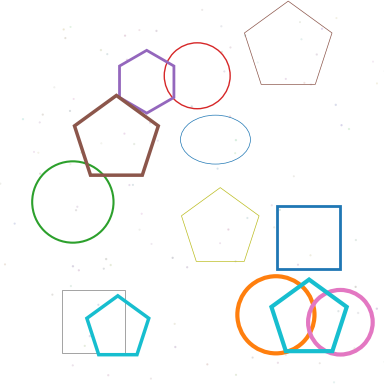[{"shape": "oval", "thickness": 0.5, "radius": 0.45, "center": [0.56, 0.637]}, {"shape": "square", "thickness": 2, "radius": 0.41, "center": [0.802, 0.383]}, {"shape": "circle", "thickness": 3, "radius": 0.5, "center": [0.717, 0.182]}, {"shape": "circle", "thickness": 1.5, "radius": 0.53, "center": [0.189, 0.475]}, {"shape": "circle", "thickness": 1, "radius": 0.43, "center": [0.512, 0.803]}, {"shape": "hexagon", "thickness": 2, "radius": 0.41, "center": [0.381, 0.788]}, {"shape": "pentagon", "thickness": 0.5, "radius": 0.6, "center": [0.749, 0.878]}, {"shape": "pentagon", "thickness": 2.5, "radius": 0.57, "center": [0.302, 0.638]}, {"shape": "circle", "thickness": 3, "radius": 0.42, "center": [0.884, 0.163]}, {"shape": "square", "thickness": 0.5, "radius": 0.41, "center": [0.243, 0.164]}, {"shape": "pentagon", "thickness": 0.5, "radius": 0.53, "center": [0.572, 0.407]}, {"shape": "pentagon", "thickness": 2.5, "radius": 0.42, "center": [0.306, 0.147]}, {"shape": "pentagon", "thickness": 3, "radius": 0.51, "center": [0.803, 0.171]}]